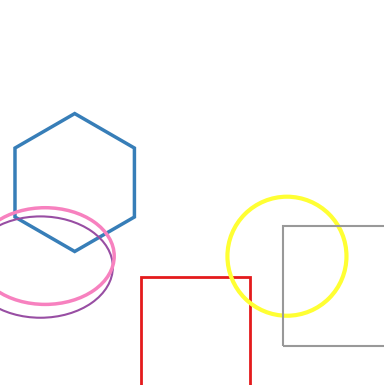[{"shape": "square", "thickness": 2, "radius": 0.71, "center": [0.508, 0.14]}, {"shape": "hexagon", "thickness": 2.5, "radius": 0.9, "center": [0.194, 0.526]}, {"shape": "oval", "thickness": 1.5, "radius": 0.94, "center": [0.105, 0.306]}, {"shape": "circle", "thickness": 3, "radius": 0.77, "center": [0.745, 0.334]}, {"shape": "oval", "thickness": 2.5, "radius": 0.9, "center": [0.117, 0.335]}, {"shape": "square", "thickness": 1.5, "radius": 0.78, "center": [0.89, 0.257]}]